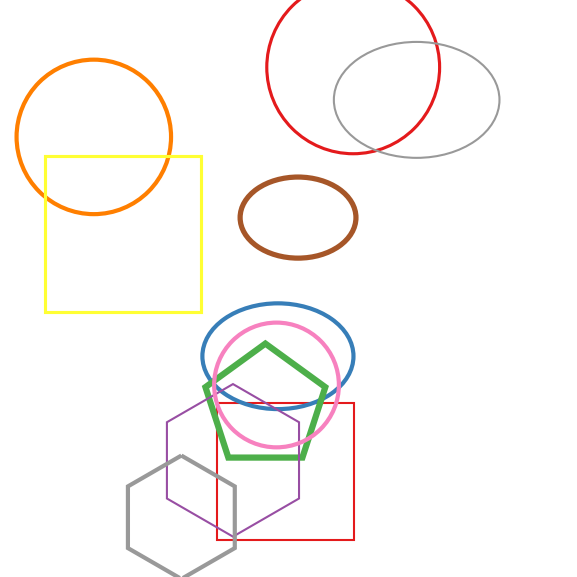[{"shape": "circle", "thickness": 1.5, "radius": 0.75, "center": [0.612, 0.883]}, {"shape": "square", "thickness": 1, "radius": 0.59, "center": [0.495, 0.183]}, {"shape": "oval", "thickness": 2, "radius": 0.65, "center": [0.481, 0.382]}, {"shape": "pentagon", "thickness": 3, "radius": 0.55, "center": [0.46, 0.295]}, {"shape": "hexagon", "thickness": 1, "radius": 0.66, "center": [0.403, 0.202]}, {"shape": "circle", "thickness": 2, "radius": 0.67, "center": [0.162, 0.762]}, {"shape": "square", "thickness": 1.5, "radius": 0.67, "center": [0.213, 0.593]}, {"shape": "oval", "thickness": 2.5, "radius": 0.5, "center": [0.516, 0.622]}, {"shape": "circle", "thickness": 2, "radius": 0.54, "center": [0.479, 0.333]}, {"shape": "hexagon", "thickness": 2, "radius": 0.53, "center": [0.314, 0.103]}, {"shape": "oval", "thickness": 1, "radius": 0.72, "center": [0.721, 0.826]}]